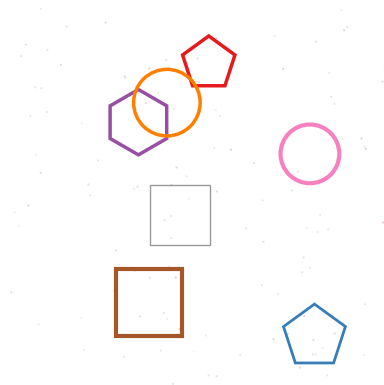[{"shape": "pentagon", "thickness": 2.5, "radius": 0.36, "center": [0.542, 0.835]}, {"shape": "pentagon", "thickness": 2, "radius": 0.42, "center": [0.817, 0.126]}, {"shape": "hexagon", "thickness": 2.5, "radius": 0.42, "center": [0.359, 0.683]}, {"shape": "circle", "thickness": 2.5, "radius": 0.43, "center": [0.433, 0.733]}, {"shape": "square", "thickness": 3, "radius": 0.43, "center": [0.387, 0.214]}, {"shape": "circle", "thickness": 3, "radius": 0.38, "center": [0.805, 0.6]}, {"shape": "square", "thickness": 1, "radius": 0.39, "center": [0.467, 0.442]}]